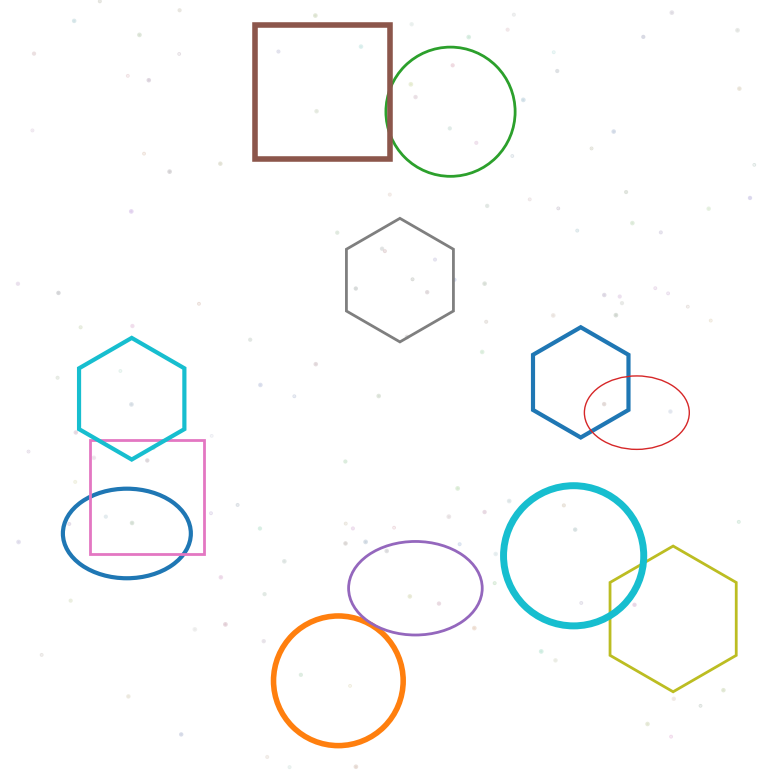[{"shape": "hexagon", "thickness": 1.5, "radius": 0.36, "center": [0.754, 0.503]}, {"shape": "oval", "thickness": 1.5, "radius": 0.42, "center": [0.165, 0.307]}, {"shape": "circle", "thickness": 2, "radius": 0.42, "center": [0.439, 0.116]}, {"shape": "circle", "thickness": 1, "radius": 0.42, "center": [0.585, 0.855]}, {"shape": "oval", "thickness": 0.5, "radius": 0.34, "center": [0.827, 0.464]}, {"shape": "oval", "thickness": 1, "radius": 0.43, "center": [0.539, 0.236]}, {"shape": "square", "thickness": 2, "radius": 0.44, "center": [0.419, 0.881]}, {"shape": "square", "thickness": 1, "radius": 0.37, "center": [0.191, 0.355]}, {"shape": "hexagon", "thickness": 1, "radius": 0.4, "center": [0.519, 0.636]}, {"shape": "hexagon", "thickness": 1, "radius": 0.47, "center": [0.874, 0.196]}, {"shape": "circle", "thickness": 2.5, "radius": 0.46, "center": [0.745, 0.278]}, {"shape": "hexagon", "thickness": 1.5, "radius": 0.39, "center": [0.171, 0.482]}]